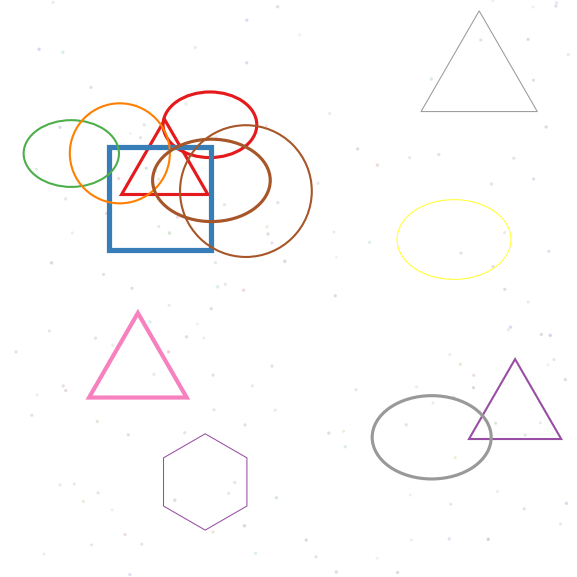[{"shape": "triangle", "thickness": 1.5, "radius": 0.43, "center": [0.285, 0.705]}, {"shape": "oval", "thickness": 1.5, "radius": 0.41, "center": [0.364, 0.783]}, {"shape": "square", "thickness": 2.5, "radius": 0.44, "center": [0.277, 0.655]}, {"shape": "oval", "thickness": 1, "radius": 0.41, "center": [0.123, 0.733]}, {"shape": "hexagon", "thickness": 0.5, "radius": 0.42, "center": [0.355, 0.165]}, {"shape": "triangle", "thickness": 1, "radius": 0.46, "center": [0.892, 0.285]}, {"shape": "circle", "thickness": 1, "radius": 0.43, "center": [0.207, 0.734]}, {"shape": "oval", "thickness": 0.5, "radius": 0.49, "center": [0.786, 0.584]}, {"shape": "circle", "thickness": 1, "radius": 0.57, "center": [0.426, 0.668]}, {"shape": "oval", "thickness": 1.5, "radius": 0.51, "center": [0.366, 0.687]}, {"shape": "triangle", "thickness": 2, "radius": 0.49, "center": [0.239, 0.36]}, {"shape": "oval", "thickness": 1.5, "radius": 0.52, "center": [0.748, 0.242]}, {"shape": "triangle", "thickness": 0.5, "radius": 0.58, "center": [0.83, 0.864]}]